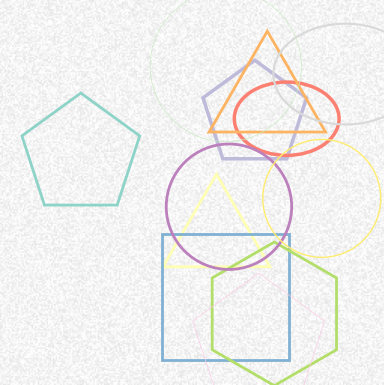[{"shape": "pentagon", "thickness": 2, "radius": 0.8, "center": [0.21, 0.597]}, {"shape": "triangle", "thickness": 2, "radius": 0.8, "center": [0.562, 0.387]}, {"shape": "pentagon", "thickness": 2.5, "radius": 0.71, "center": [0.662, 0.702]}, {"shape": "oval", "thickness": 2.5, "radius": 0.68, "center": [0.745, 0.692]}, {"shape": "square", "thickness": 2, "radius": 0.82, "center": [0.586, 0.229]}, {"shape": "triangle", "thickness": 2, "radius": 0.87, "center": [0.694, 0.744]}, {"shape": "hexagon", "thickness": 2, "radius": 0.93, "center": [0.713, 0.185]}, {"shape": "pentagon", "thickness": 0.5, "radius": 0.9, "center": [0.672, 0.111]}, {"shape": "oval", "thickness": 1.5, "radius": 0.94, "center": [0.897, 0.808]}, {"shape": "circle", "thickness": 2, "radius": 0.81, "center": [0.595, 0.463]}, {"shape": "circle", "thickness": 0.5, "radius": 0.98, "center": [0.586, 0.828]}, {"shape": "circle", "thickness": 1, "radius": 0.77, "center": [0.836, 0.485]}]